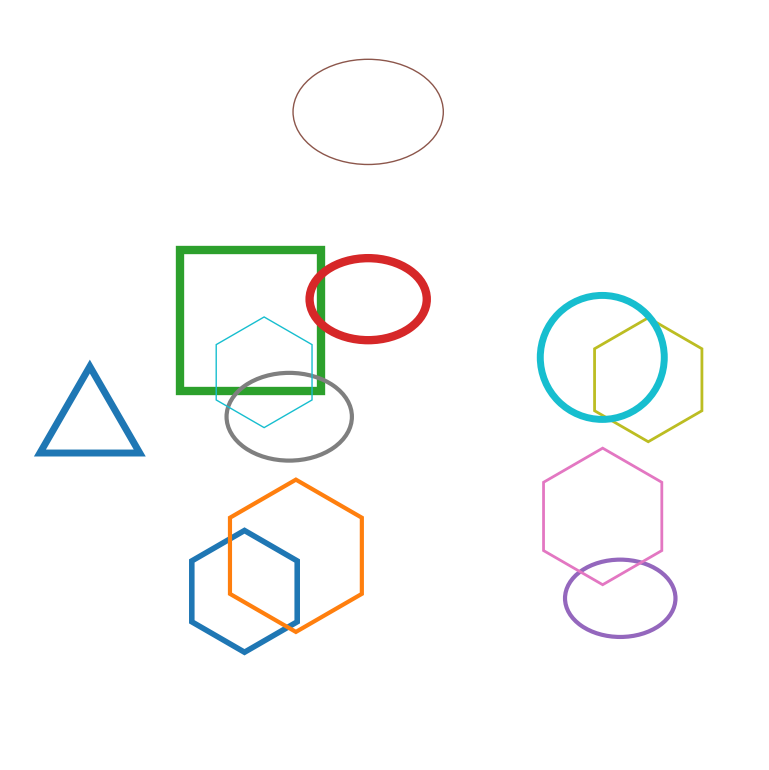[{"shape": "hexagon", "thickness": 2, "radius": 0.4, "center": [0.318, 0.232]}, {"shape": "triangle", "thickness": 2.5, "radius": 0.37, "center": [0.117, 0.449]}, {"shape": "hexagon", "thickness": 1.5, "radius": 0.49, "center": [0.384, 0.278]}, {"shape": "square", "thickness": 3, "radius": 0.46, "center": [0.326, 0.584]}, {"shape": "oval", "thickness": 3, "radius": 0.38, "center": [0.478, 0.611]}, {"shape": "oval", "thickness": 1.5, "radius": 0.36, "center": [0.806, 0.223]}, {"shape": "oval", "thickness": 0.5, "radius": 0.49, "center": [0.478, 0.855]}, {"shape": "hexagon", "thickness": 1, "radius": 0.44, "center": [0.783, 0.329]}, {"shape": "oval", "thickness": 1.5, "radius": 0.41, "center": [0.376, 0.459]}, {"shape": "hexagon", "thickness": 1, "radius": 0.4, "center": [0.842, 0.507]}, {"shape": "hexagon", "thickness": 0.5, "radius": 0.36, "center": [0.343, 0.517]}, {"shape": "circle", "thickness": 2.5, "radius": 0.4, "center": [0.782, 0.536]}]